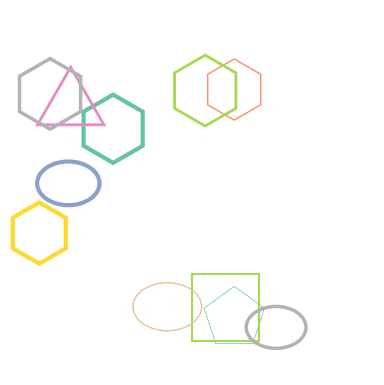[{"shape": "hexagon", "thickness": 3, "radius": 0.44, "center": [0.294, 0.666]}, {"shape": "pentagon", "thickness": 0.5, "radius": 0.41, "center": [0.609, 0.174]}, {"shape": "hexagon", "thickness": 1, "radius": 0.4, "center": [0.608, 0.767]}, {"shape": "oval", "thickness": 3, "radius": 0.41, "center": [0.177, 0.524]}, {"shape": "triangle", "thickness": 2, "radius": 0.5, "center": [0.184, 0.726]}, {"shape": "square", "thickness": 1.5, "radius": 0.44, "center": [0.586, 0.202]}, {"shape": "hexagon", "thickness": 2, "radius": 0.46, "center": [0.533, 0.765]}, {"shape": "hexagon", "thickness": 3, "radius": 0.4, "center": [0.102, 0.395]}, {"shape": "oval", "thickness": 1, "radius": 0.45, "center": [0.434, 0.203]}, {"shape": "oval", "thickness": 2.5, "radius": 0.39, "center": [0.717, 0.15]}, {"shape": "hexagon", "thickness": 2.5, "radius": 0.46, "center": [0.13, 0.756]}]